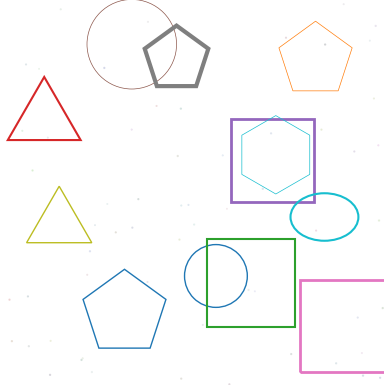[{"shape": "pentagon", "thickness": 1, "radius": 0.57, "center": [0.323, 0.187]}, {"shape": "circle", "thickness": 1, "radius": 0.41, "center": [0.561, 0.283]}, {"shape": "pentagon", "thickness": 0.5, "radius": 0.5, "center": [0.82, 0.845]}, {"shape": "square", "thickness": 1.5, "radius": 0.57, "center": [0.652, 0.265]}, {"shape": "triangle", "thickness": 1.5, "radius": 0.55, "center": [0.115, 0.691]}, {"shape": "square", "thickness": 2, "radius": 0.54, "center": [0.707, 0.583]}, {"shape": "circle", "thickness": 0.5, "radius": 0.58, "center": [0.342, 0.885]}, {"shape": "square", "thickness": 2, "radius": 0.59, "center": [0.899, 0.153]}, {"shape": "pentagon", "thickness": 3, "radius": 0.43, "center": [0.458, 0.847]}, {"shape": "triangle", "thickness": 1, "radius": 0.49, "center": [0.154, 0.418]}, {"shape": "oval", "thickness": 1.5, "radius": 0.44, "center": [0.843, 0.436]}, {"shape": "hexagon", "thickness": 0.5, "radius": 0.51, "center": [0.716, 0.598]}]